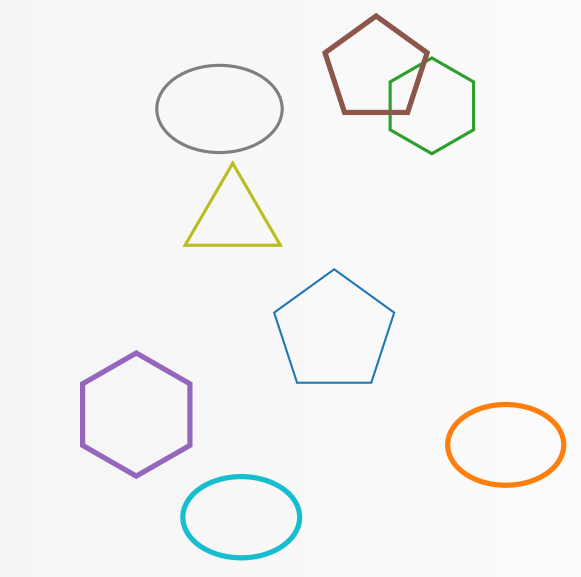[{"shape": "pentagon", "thickness": 1, "radius": 0.54, "center": [0.575, 0.424]}, {"shape": "oval", "thickness": 2.5, "radius": 0.5, "center": [0.87, 0.229]}, {"shape": "hexagon", "thickness": 1.5, "radius": 0.41, "center": [0.743, 0.816]}, {"shape": "hexagon", "thickness": 2.5, "radius": 0.53, "center": [0.234, 0.281]}, {"shape": "pentagon", "thickness": 2.5, "radius": 0.46, "center": [0.647, 0.879]}, {"shape": "oval", "thickness": 1.5, "radius": 0.54, "center": [0.378, 0.81]}, {"shape": "triangle", "thickness": 1.5, "radius": 0.47, "center": [0.4, 0.622]}, {"shape": "oval", "thickness": 2.5, "radius": 0.5, "center": [0.415, 0.104]}]